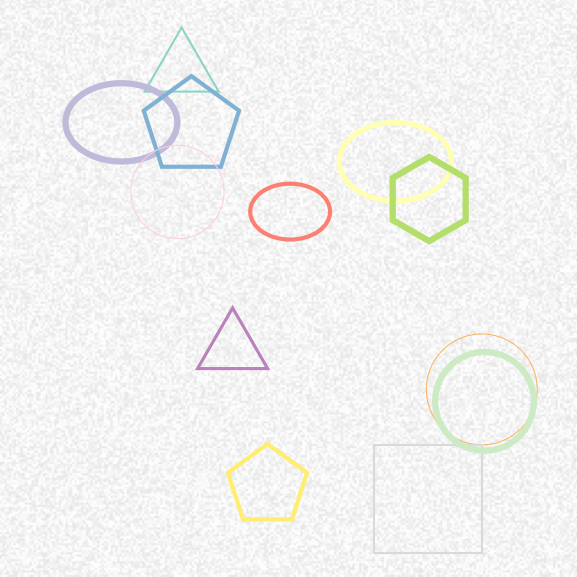[{"shape": "triangle", "thickness": 1, "radius": 0.37, "center": [0.314, 0.878]}, {"shape": "oval", "thickness": 2.5, "radius": 0.49, "center": [0.685, 0.719]}, {"shape": "oval", "thickness": 3, "radius": 0.48, "center": [0.21, 0.787]}, {"shape": "oval", "thickness": 2, "radius": 0.35, "center": [0.502, 0.633]}, {"shape": "pentagon", "thickness": 2, "radius": 0.43, "center": [0.331, 0.781]}, {"shape": "circle", "thickness": 0.5, "radius": 0.48, "center": [0.834, 0.325]}, {"shape": "hexagon", "thickness": 3, "radius": 0.36, "center": [0.743, 0.655]}, {"shape": "circle", "thickness": 0.5, "radius": 0.4, "center": [0.307, 0.667]}, {"shape": "square", "thickness": 1, "radius": 0.47, "center": [0.741, 0.134]}, {"shape": "triangle", "thickness": 1.5, "radius": 0.35, "center": [0.403, 0.396]}, {"shape": "circle", "thickness": 3, "radius": 0.43, "center": [0.839, 0.304]}, {"shape": "pentagon", "thickness": 2, "radius": 0.36, "center": [0.463, 0.158]}]